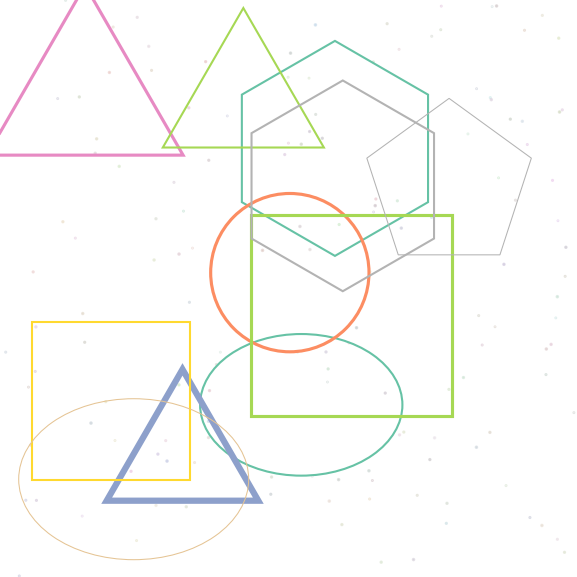[{"shape": "hexagon", "thickness": 1, "radius": 0.93, "center": [0.58, 0.742]}, {"shape": "oval", "thickness": 1, "radius": 0.88, "center": [0.522, 0.298]}, {"shape": "circle", "thickness": 1.5, "radius": 0.69, "center": [0.502, 0.527]}, {"shape": "triangle", "thickness": 3, "radius": 0.76, "center": [0.316, 0.208]}, {"shape": "triangle", "thickness": 1.5, "radius": 0.98, "center": [0.147, 0.829]}, {"shape": "triangle", "thickness": 1, "radius": 0.81, "center": [0.421, 0.824]}, {"shape": "square", "thickness": 1.5, "radius": 0.87, "center": [0.608, 0.453]}, {"shape": "square", "thickness": 1, "radius": 0.68, "center": [0.193, 0.304]}, {"shape": "oval", "thickness": 0.5, "radius": 1.0, "center": [0.231, 0.169]}, {"shape": "hexagon", "thickness": 1, "radius": 0.91, "center": [0.594, 0.677]}, {"shape": "pentagon", "thickness": 0.5, "radius": 0.75, "center": [0.778, 0.679]}]